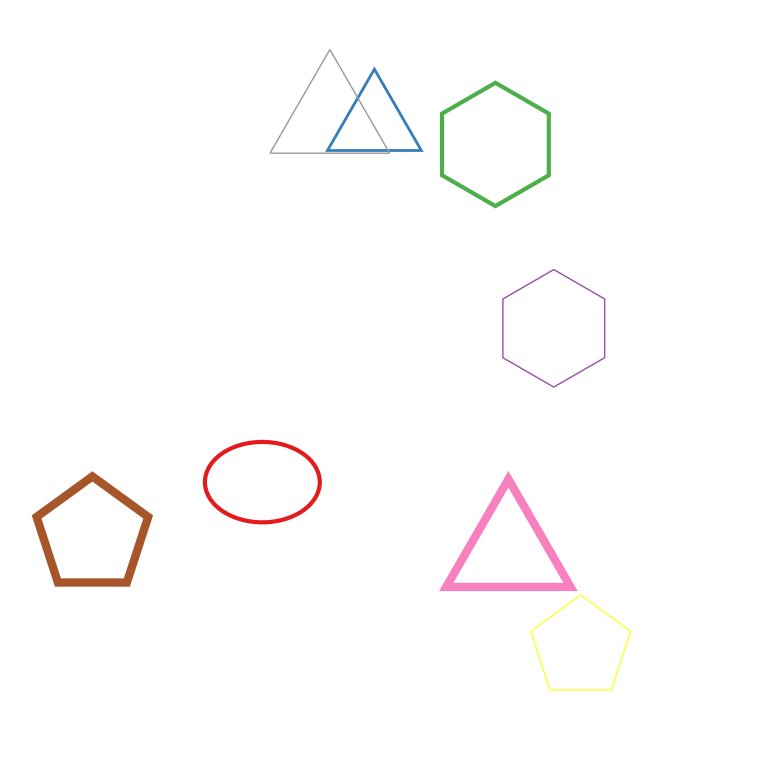[{"shape": "oval", "thickness": 1.5, "radius": 0.37, "center": [0.341, 0.374]}, {"shape": "triangle", "thickness": 1, "radius": 0.35, "center": [0.486, 0.84]}, {"shape": "hexagon", "thickness": 1.5, "radius": 0.4, "center": [0.643, 0.812]}, {"shape": "hexagon", "thickness": 0.5, "radius": 0.38, "center": [0.719, 0.574]}, {"shape": "pentagon", "thickness": 0.5, "radius": 0.34, "center": [0.754, 0.159]}, {"shape": "pentagon", "thickness": 3, "radius": 0.38, "center": [0.12, 0.305]}, {"shape": "triangle", "thickness": 3, "radius": 0.47, "center": [0.66, 0.284]}, {"shape": "triangle", "thickness": 0.5, "radius": 0.45, "center": [0.428, 0.846]}]